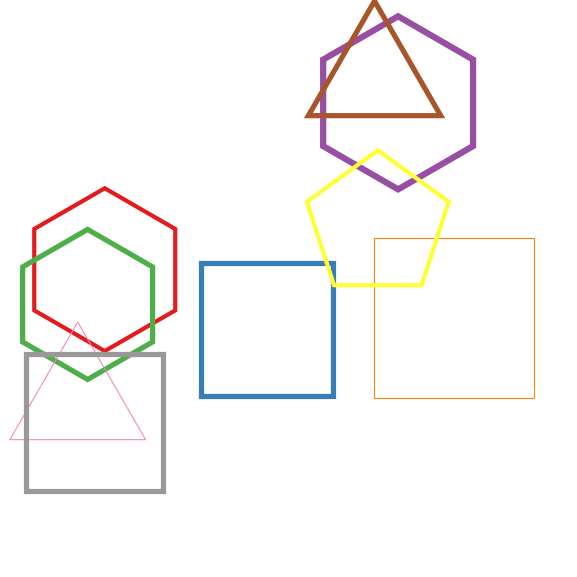[{"shape": "hexagon", "thickness": 2, "radius": 0.7, "center": [0.181, 0.532]}, {"shape": "square", "thickness": 2.5, "radius": 0.57, "center": [0.462, 0.428]}, {"shape": "hexagon", "thickness": 2.5, "radius": 0.65, "center": [0.152, 0.472]}, {"shape": "hexagon", "thickness": 3, "radius": 0.75, "center": [0.689, 0.821]}, {"shape": "square", "thickness": 0.5, "radius": 0.69, "center": [0.786, 0.449]}, {"shape": "pentagon", "thickness": 2, "radius": 0.65, "center": [0.654, 0.61]}, {"shape": "triangle", "thickness": 2.5, "radius": 0.66, "center": [0.649, 0.865]}, {"shape": "triangle", "thickness": 0.5, "radius": 0.68, "center": [0.135, 0.306]}, {"shape": "square", "thickness": 2.5, "radius": 0.59, "center": [0.164, 0.267]}]